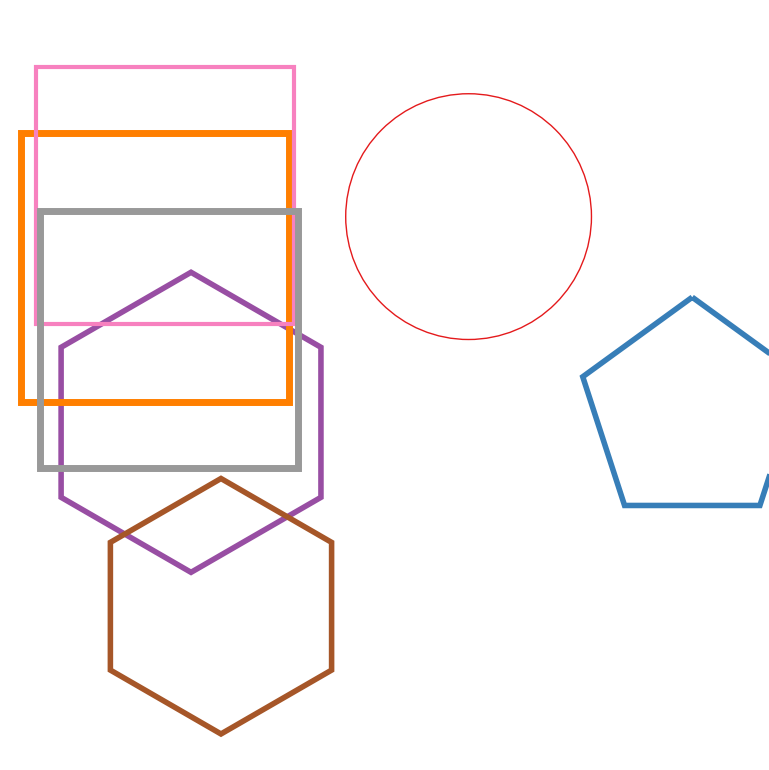[{"shape": "circle", "thickness": 0.5, "radius": 0.8, "center": [0.609, 0.719]}, {"shape": "pentagon", "thickness": 2, "radius": 0.75, "center": [0.899, 0.464]}, {"shape": "hexagon", "thickness": 2, "radius": 0.97, "center": [0.248, 0.452]}, {"shape": "square", "thickness": 2.5, "radius": 0.87, "center": [0.201, 0.653]}, {"shape": "hexagon", "thickness": 2, "radius": 0.83, "center": [0.287, 0.213]}, {"shape": "square", "thickness": 1.5, "radius": 0.84, "center": [0.215, 0.746]}, {"shape": "square", "thickness": 2.5, "radius": 0.84, "center": [0.22, 0.559]}]